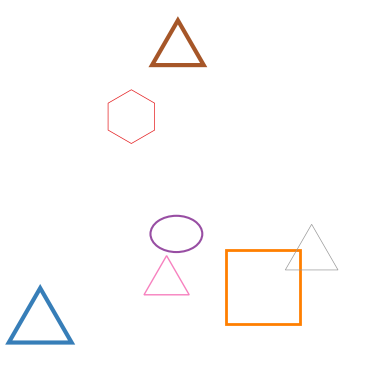[{"shape": "hexagon", "thickness": 0.5, "radius": 0.35, "center": [0.341, 0.697]}, {"shape": "triangle", "thickness": 3, "radius": 0.47, "center": [0.104, 0.157]}, {"shape": "oval", "thickness": 1.5, "radius": 0.34, "center": [0.458, 0.392]}, {"shape": "square", "thickness": 2, "radius": 0.48, "center": [0.683, 0.256]}, {"shape": "triangle", "thickness": 3, "radius": 0.39, "center": [0.462, 0.87]}, {"shape": "triangle", "thickness": 1, "radius": 0.34, "center": [0.433, 0.268]}, {"shape": "triangle", "thickness": 0.5, "radius": 0.4, "center": [0.809, 0.338]}]